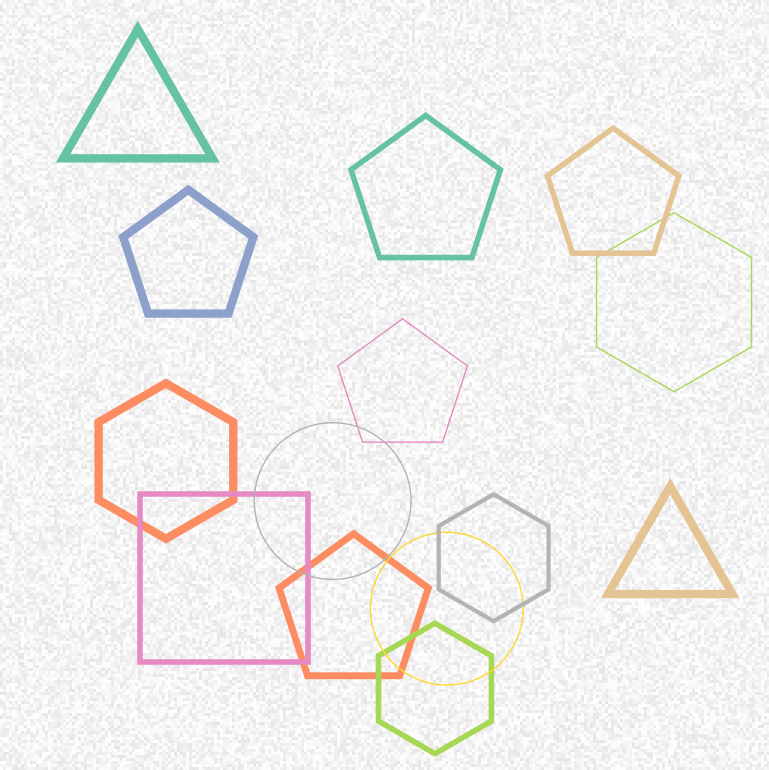[{"shape": "pentagon", "thickness": 2, "radius": 0.51, "center": [0.553, 0.748]}, {"shape": "triangle", "thickness": 3, "radius": 0.56, "center": [0.179, 0.85]}, {"shape": "pentagon", "thickness": 2.5, "radius": 0.51, "center": [0.459, 0.205]}, {"shape": "hexagon", "thickness": 3, "radius": 0.5, "center": [0.215, 0.401]}, {"shape": "pentagon", "thickness": 3, "radius": 0.44, "center": [0.245, 0.665]}, {"shape": "pentagon", "thickness": 0.5, "radius": 0.44, "center": [0.523, 0.497]}, {"shape": "square", "thickness": 2, "radius": 0.55, "center": [0.291, 0.249]}, {"shape": "hexagon", "thickness": 0.5, "radius": 0.58, "center": [0.875, 0.608]}, {"shape": "hexagon", "thickness": 2, "radius": 0.42, "center": [0.565, 0.106]}, {"shape": "circle", "thickness": 0.5, "radius": 0.5, "center": [0.58, 0.21]}, {"shape": "triangle", "thickness": 3, "radius": 0.47, "center": [0.87, 0.275]}, {"shape": "pentagon", "thickness": 2, "radius": 0.45, "center": [0.796, 0.744]}, {"shape": "circle", "thickness": 0.5, "radius": 0.51, "center": [0.432, 0.349]}, {"shape": "hexagon", "thickness": 1.5, "radius": 0.41, "center": [0.641, 0.276]}]